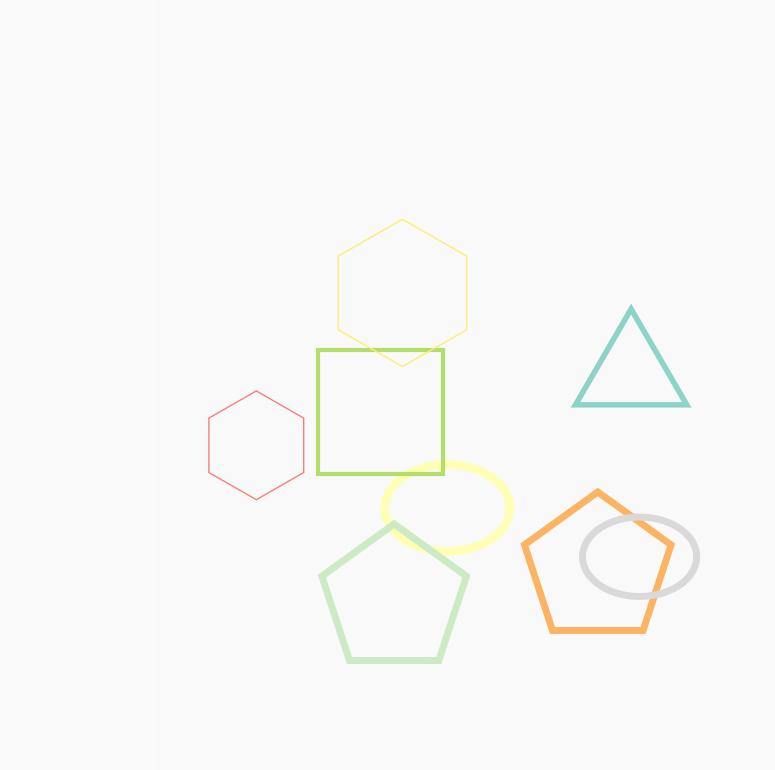[{"shape": "triangle", "thickness": 2, "radius": 0.41, "center": [0.814, 0.516]}, {"shape": "oval", "thickness": 3, "radius": 0.4, "center": [0.577, 0.34]}, {"shape": "hexagon", "thickness": 0.5, "radius": 0.35, "center": [0.331, 0.422]}, {"shape": "pentagon", "thickness": 2.5, "radius": 0.5, "center": [0.771, 0.262]}, {"shape": "square", "thickness": 1.5, "radius": 0.4, "center": [0.491, 0.465]}, {"shape": "oval", "thickness": 2.5, "radius": 0.37, "center": [0.825, 0.277]}, {"shape": "pentagon", "thickness": 2.5, "radius": 0.49, "center": [0.509, 0.221]}, {"shape": "hexagon", "thickness": 0.5, "radius": 0.48, "center": [0.519, 0.62]}]